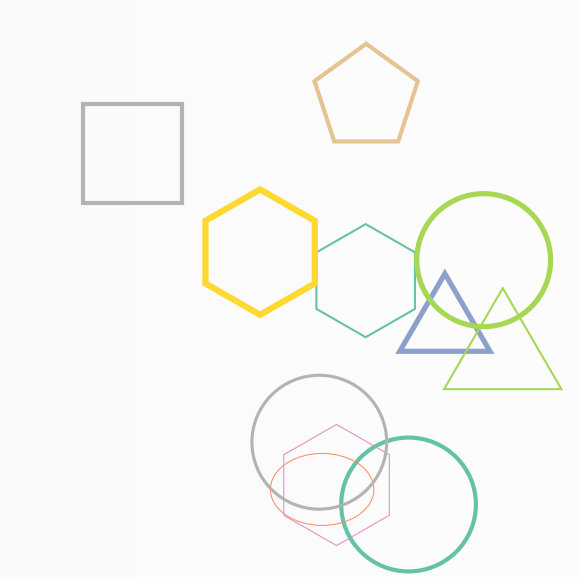[{"shape": "hexagon", "thickness": 1, "radius": 0.49, "center": [0.629, 0.513]}, {"shape": "circle", "thickness": 2, "radius": 0.58, "center": [0.703, 0.126]}, {"shape": "oval", "thickness": 0.5, "radius": 0.45, "center": [0.554, 0.152]}, {"shape": "triangle", "thickness": 2.5, "radius": 0.45, "center": [0.765, 0.436]}, {"shape": "hexagon", "thickness": 0.5, "radius": 0.52, "center": [0.579, 0.159]}, {"shape": "triangle", "thickness": 1, "radius": 0.58, "center": [0.865, 0.384]}, {"shape": "circle", "thickness": 2.5, "radius": 0.58, "center": [0.832, 0.549]}, {"shape": "hexagon", "thickness": 3, "radius": 0.54, "center": [0.447, 0.563]}, {"shape": "pentagon", "thickness": 2, "radius": 0.47, "center": [0.63, 0.83]}, {"shape": "square", "thickness": 2, "radius": 0.43, "center": [0.228, 0.734]}, {"shape": "circle", "thickness": 1.5, "radius": 0.58, "center": [0.549, 0.233]}]